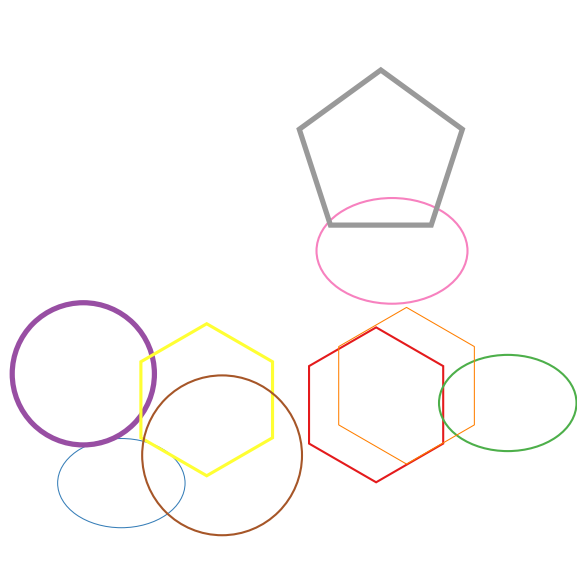[{"shape": "hexagon", "thickness": 1, "radius": 0.67, "center": [0.651, 0.298]}, {"shape": "oval", "thickness": 0.5, "radius": 0.55, "center": [0.21, 0.163]}, {"shape": "oval", "thickness": 1, "radius": 0.6, "center": [0.879, 0.301]}, {"shape": "circle", "thickness": 2.5, "radius": 0.62, "center": [0.144, 0.352]}, {"shape": "hexagon", "thickness": 0.5, "radius": 0.68, "center": [0.704, 0.331]}, {"shape": "hexagon", "thickness": 1.5, "radius": 0.66, "center": [0.358, 0.307]}, {"shape": "circle", "thickness": 1, "radius": 0.69, "center": [0.385, 0.211]}, {"shape": "oval", "thickness": 1, "radius": 0.65, "center": [0.679, 0.565]}, {"shape": "pentagon", "thickness": 2.5, "radius": 0.74, "center": [0.659, 0.729]}]